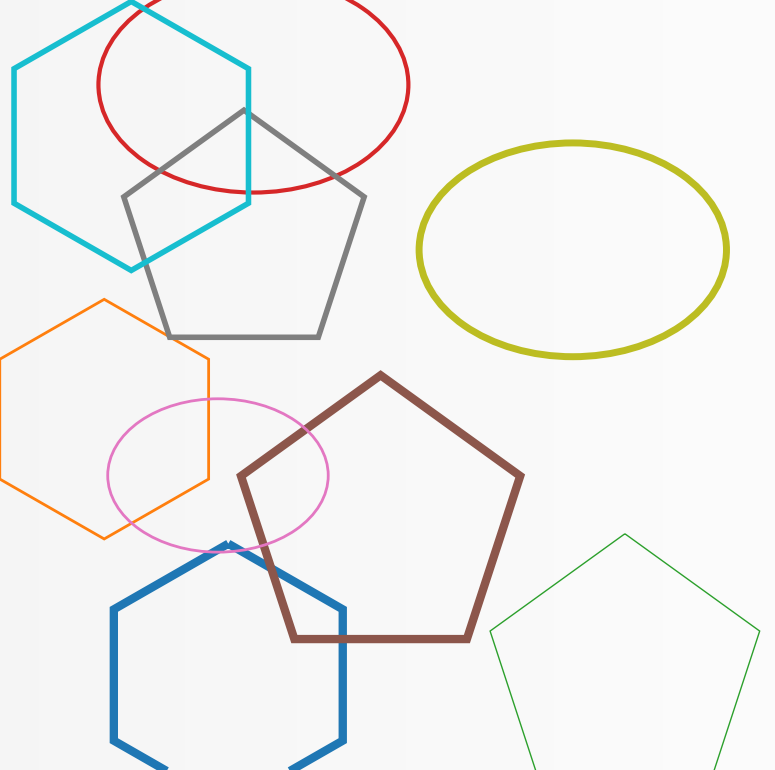[{"shape": "hexagon", "thickness": 3, "radius": 0.85, "center": [0.295, 0.123]}, {"shape": "hexagon", "thickness": 1, "radius": 0.78, "center": [0.134, 0.456]}, {"shape": "pentagon", "thickness": 0.5, "radius": 0.91, "center": [0.806, 0.124]}, {"shape": "oval", "thickness": 1.5, "radius": 1.0, "center": [0.327, 0.89]}, {"shape": "pentagon", "thickness": 3, "radius": 0.95, "center": [0.491, 0.323]}, {"shape": "oval", "thickness": 1, "radius": 0.71, "center": [0.281, 0.383]}, {"shape": "pentagon", "thickness": 2, "radius": 0.82, "center": [0.315, 0.694]}, {"shape": "oval", "thickness": 2.5, "radius": 0.99, "center": [0.739, 0.676]}, {"shape": "hexagon", "thickness": 2, "radius": 0.87, "center": [0.169, 0.823]}]